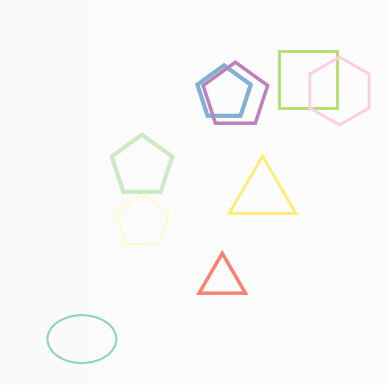[{"shape": "oval", "thickness": 1.5, "radius": 0.44, "center": [0.211, 0.119]}, {"shape": "pentagon", "thickness": 1, "radius": 0.37, "center": [0.368, 0.425]}, {"shape": "triangle", "thickness": 2.5, "radius": 0.35, "center": [0.574, 0.273]}, {"shape": "pentagon", "thickness": 3, "radius": 0.36, "center": [0.578, 0.758]}, {"shape": "square", "thickness": 2, "radius": 0.37, "center": [0.795, 0.794]}, {"shape": "hexagon", "thickness": 2, "radius": 0.44, "center": [0.876, 0.764]}, {"shape": "pentagon", "thickness": 2.5, "radius": 0.44, "center": [0.607, 0.751]}, {"shape": "pentagon", "thickness": 3, "radius": 0.41, "center": [0.366, 0.568]}, {"shape": "triangle", "thickness": 2, "radius": 0.5, "center": [0.677, 0.495]}]